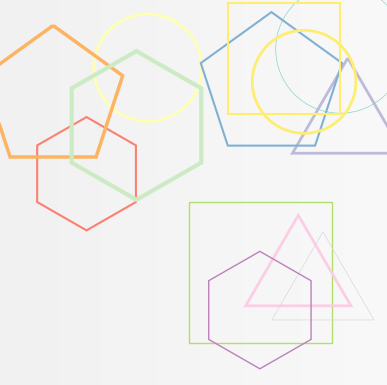[{"shape": "circle", "thickness": 0.5, "radius": 0.83, "center": [0.878, 0.872]}, {"shape": "circle", "thickness": 2, "radius": 0.7, "center": [0.381, 0.824]}, {"shape": "triangle", "thickness": 2, "radius": 0.82, "center": [0.897, 0.684]}, {"shape": "hexagon", "thickness": 1.5, "radius": 0.74, "center": [0.223, 0.549]}, {"shape": "pentagon", "thickness": 1.5, "radius": 0.96, "center": [0.7, 0.777]}, {"shape": "pentagon", "thickness": 2.5, "radius": 0.94, "center": [0.137, 0.745]}, {"shape": "square", "thickness": 1, "radius": 0.92, "center": [0.673, 0.292]}, {"shape": "triangle", "thickness": 2, "radius": 0.78, "center": [0.77, 0.284]}, {"shape": "triangle", "thickness": 0.5, "radius": 0.76, "center": [0.833, 0.245]}, {"shape": "hexagon", "thickness": 1, "radius": 0.76, "center": [0.671, 0.195]}, {"shape": "hexagon", "thickness": 3, "radius": 0.97, "center": [0.352, 0.674]}, {"shape": "circle", "thickness": 2, "radius": 0.67, "center": [0.785, 0.787]}, {"shape": "square", "thickness": 1.5, "radius": 0.72, "center": [0.733, 0.848]}]